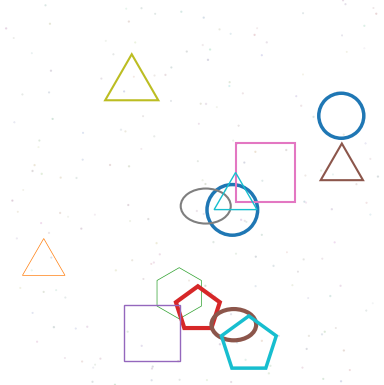[{"shape": "circle", "thickness": 2.5, "radius": 0.29, "center": [0.886, 0.699]}, {"shape": "circle", "thickness": 2.5, "radius": 0.33, "center": [0.603, 0.455]}, {"shape": "triangle", "thickness": 0.5, "radius": 0.32, "center": [0.114, 0.317]}, {"shape": "hexagon", "thickness": 0.5, "radius": 0.33, "center": [0.465, 0.238]}, {"shape": "pentagon", "thickness": 3, "radius": 0.3, "center": [0.514, 0.196]}, {"shape": "square", "thickness": 1, "radius": 0.37, "center": [0.395, 0.135]}, {"shape": "oval", "thickness": 3, "radius": 0.29, "center": [0.607, 0.157]}, {"shape": "triangle", "thickness": 1.5, "radius": 0.32, "center": [0.888, 0.564]}, {"shape": "square", "thickness": 1.5, "radius": 0.38, "center": [0.689, 0.551]}, {"shape": "oval", "thickness": 1.5, "radius": 0.32, "center": [0.534, 0.465]}, {"shape": "triangle", "thickness": 1.5, "radius": 0.4, "center": [0.342, 0.779]}, {"shape": "pentagon", "thickness": 2.5, "radius": 0.37, "center": [0.646, 0.104]}, {"shape": "triangle", "thickness": 1, "radius": 0.32, "center": [0.612, 0.488]}]